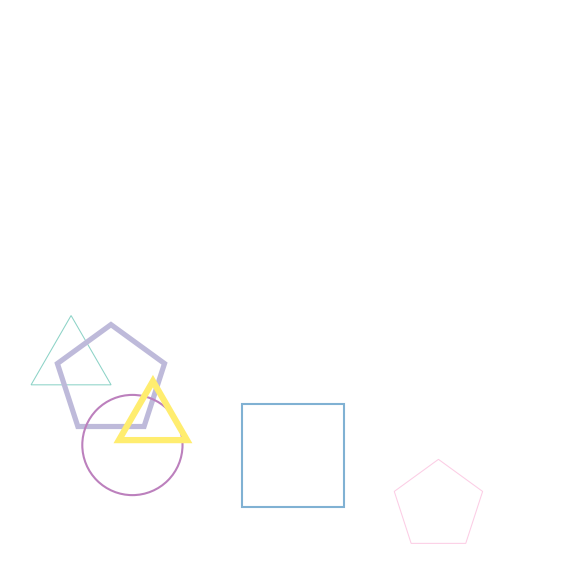[{"shape": "triangle", "thickness": 0.5, "radius": 0.4, "center": [0.123, 0.373]}, {"shape": "pentagon", "thickness": 2.5, "radius": 0.49, "center": [0.192, 0.339]}, {"shape": "square", "thickness": 1, "radius": 0.44, "center": [0.508, 0.21]}, {"shape": "pentagon", "thickness": 0.5, "radius": 0.4, "center": [0.759, 0.123]}, {"shape": "circle", "thickness": 1, "radius": 0.43, "center": [0.229, 0.229]}, {"shape": "triangle", "thickness": 3, "radius": 0.34, "center": [0.265, 0.271]}]